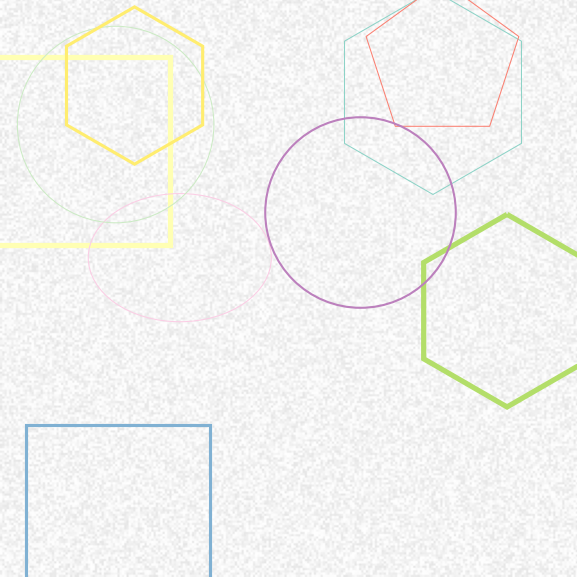[{"shape": "hexagon", "thickness": 0.5, "radius": 0.88, "center": [0.75, 0.839]}, {"shape": "square", "thickness": 2.5, "radius": 0.82, "center": [0.131, 0.737]}, {"shape": "pentagon", "thickness": 0.5, "radius": 0.7, "center": [0.766, 0.893]}, {"shape": "square", "thickness": 1.5, "radius": 0.8, "center": [0.205, 0.104]}, {"shape": "hexagon", "thickness": 2.5, "radius": 0.83, "center": [0.878, 0.461]}, {"shape": "oval", "thickness": 0.5, "radius": 0.79, "center": [0.311, 0.553]}, {"shape": "circle", "thickness": 1, "radius": 0.82, "center": [0.624, 0.631]}, {"shape": "circle", "thickness": 0.5, "radius": 0.85, "center": [0.2, 0.783]}, {"shape": "hexagon", "thickness": 1.5, "radius": 0.68, "center": [0.233, 0.851]}]